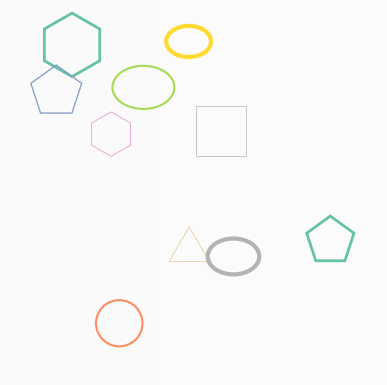[{"shape": "hexagon", "thickness": 2, "radius": 0.41, "center": [0.186, 0.883]}, {"shape": "pentagon", "thickness": 2, "radius": 0.32, "center": [0.852, 0.375]}, {"shape": "circle", "thickness": 1.5, "radius": 0.3, "center": [0.308, 0.16]}, {"shape": "pentagon", "thickness": 1, "radius": 0.34, "center": [0.145, 0.762]}, {"shape": "hexagon", "thickness": 0.5, "radius": 0.29, "center": [0.287, 0.652]}, {"shape": "oval", "thickness": 1.5, "radius": 0.4, "center": [0.37, 0.773]}, {"shape": "oval", "thickness": 3, "radius": 0.29, "center": [0.487, 0.892]}, {"shape": "triangle", "thickness": 0.5, "radius": 0.3, "center": [0.488, 0.351]}, {"shape": "oval", "thickness": 3, "radius": 0.33, "center": [0.603, 0.334]}, {"shape": "square", "thickness": 0.5, "radius": 0.32, "center": [0.569, 0.659]}]